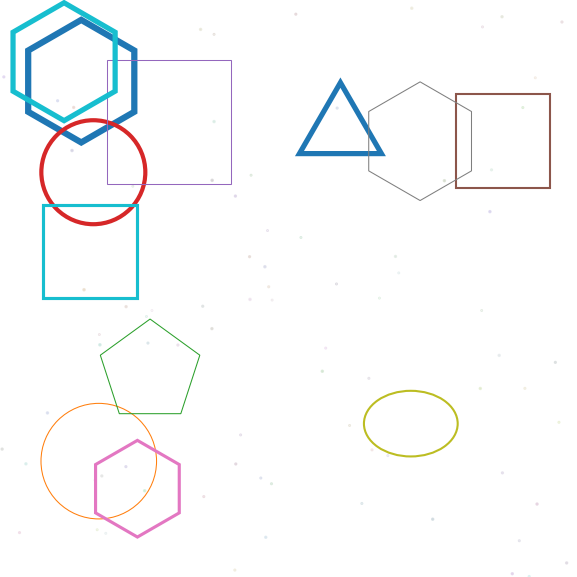[{"shape": "hexagon", "thickness": 3, "radius": 0.53, "center": [0.141, 0.859]}, {"shape": "triangle", "thickness": 2.5, "radius": 0.41, "center": [0.589, 0.774]}, {"shape": "circle", "thickness": 0.5, "radius": 0.5, "center": [0.171, 0.201]}, {"shape": "pentagon", "thickness": 0.5, "radius": 0.45, "center": [0.26, 0.356]}, {"shape": "circle", "thickness": 2, "radius": 0.45, "center": [0.162, 0.701]}, {"shape": "square", "thickness": 0.5, "radius": 0.54, "center": [0.292, 0.787]}, {"shape": "square", "thickness": 1, "radius": 0.41, "center": [0.872, 0.754]}, {"shape": "hexagon", "thickness": 1.5, "radius": 0.42, "center": [0.238, 0.153]}, {"shape": "hexagon", "thickness": 0.5, "radius": 0.51, "center": [0.727, 0.755]}, {"shape": "oval", "thickness": 1, "radius": 0.41, "center": [0.711, 0.266]}, {"shape": "square", "thickness": 1.5, "radius": 0.4, "center": [0.156, 0.564]}, {"shape": "hexagon", "thickness": 2.5, "radius": 0.51, "center": [0.111, 0.892]}]